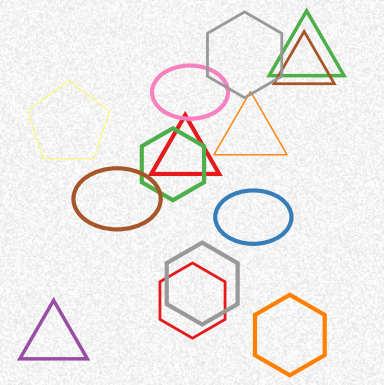[{"shape": "triangle", "thickness": 3, "radius": 0.51, "center": [0.481, 0.599]}, {"shape": "hexagon", "thickness": 2, "radius": 0.49, "center": [0.5, 0.219]}, {"shape": "oval", "thickness": 3, "radius": 0.5, "center": [0.658, 0.436]}, {"shape": "hexagon", "thickness": 3, "radius": 0.47, "center": [0.449, 0.573]}, {"shape": "triangle", "thickness": 2.5, "radius": 0.56, "center": [0.796, 0.86]}, {"shape": "triangle", "thickness": 2.5, "radius": 0.51, "center": [0.139, 0.119]}, {"shape": "hexagon", "thickness": 3, "radius": 0.52, "center": [0.753, 0.13]}, {"shape": "triangle", "thickness": 1, "radius": 0.55, "center": [0.651, 0.653]}, {"shape": "pentagon", "thickness": 0.5, "radius": 0.56, "center": [0.178, 0.678]}, {"shape": "oval", "thickness": 3, "radius": 0.57, "center": [0.304, 0.484]}, {"shape": "triangle", "thickness": 2, "radius": 0.45, "center": [0.79, 0.828]}, {"shape": "oval", "thickness": 3, "radius": 0.49, "center": [0.494, 0.761]}, {"shape": "hexagon", "thickness": 3, "radius": 0.53, "center": [0.525, 0.263]}, {"shape": "hexagon", "thickness": 2, "radius": 0.56, "center": [0.635, 0.858]}]